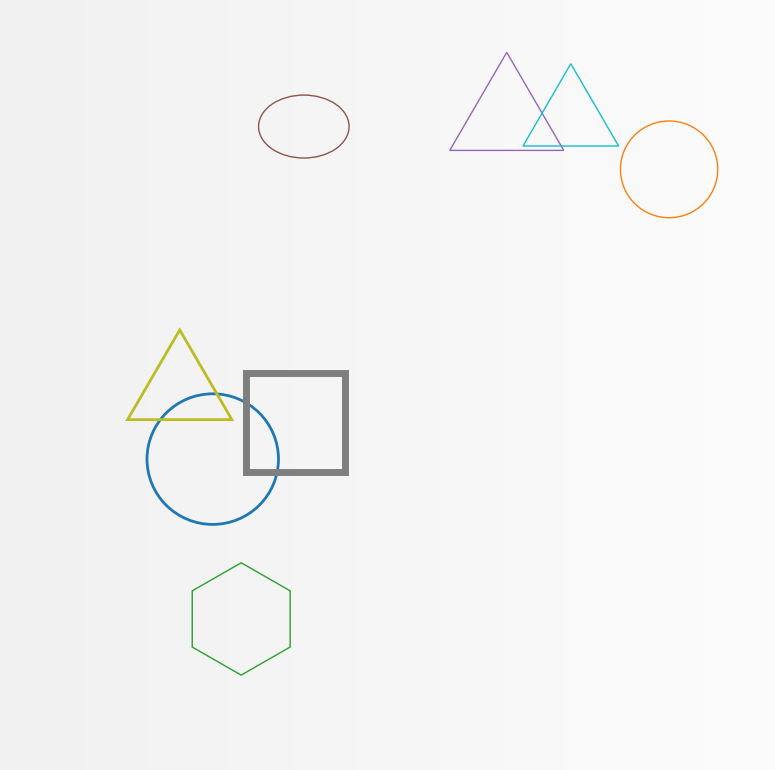[{"shape": "circle", "thickness": 1, "radius": 0.42, "center": [0.275, 0.404]}, {"shape": "circle", "thickness": 0.5, "radius": 0.31, "center": [0.863, 0.78]}, {"shape": "hexagon", "thickness": 0.5, "radius": 0.36, "center": [0.311, 0.196]}, {"shape": "triangle", "thickness": 0.5, "radius": 0.42, "center": [0.654, 0.847]}, {"shape": "oval", "thickness": 0.5, "radius": 0.29, "center": [0.392, 0.836]}, {"shape": "square", "thickness": 2.5, "radius": 0.32, "center": [0.381, 0.451]}, {"shape": "triangle", "thickness": 1, "radius": 0.39, "center": [0.232, 0.494]}, {"shape": "triangle", "thickness": 0.5, "radius": 0.36, "center": [0.737, 0.846]}]